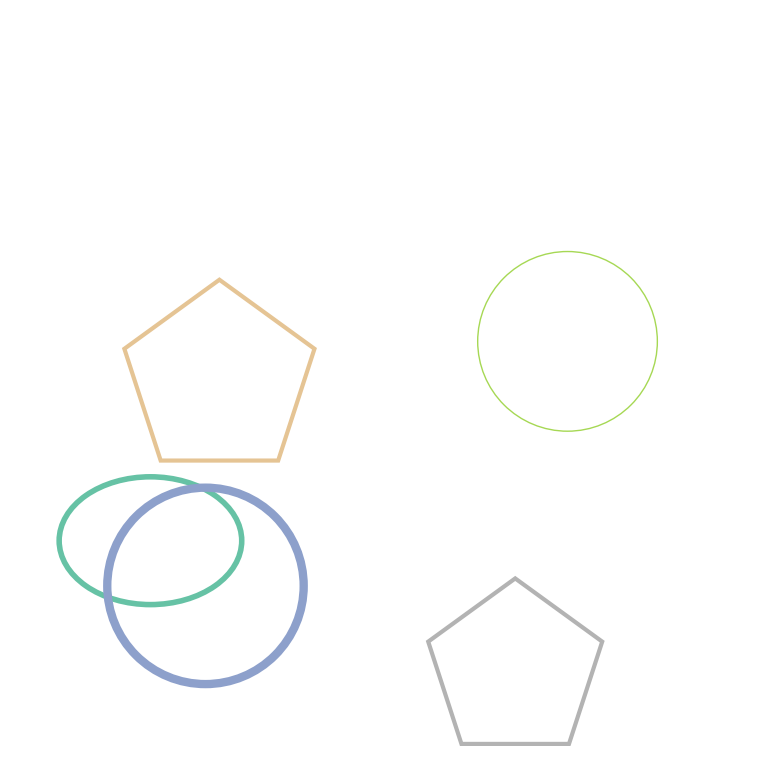[{"shape": "oval", "thickness": 2, "radius": 0.59, "center": [0.195, 0.298]}, {"shape": "circle", "thickness": 3, "radius": 0.64, "center": [0.267, 0.239]}, {"shape": "circle", "thickness": 0.5, "radius": 0.58, "center": [0.737, 0.557]}, {"shape": "pentagon", "thickness": 1.5, "radius": 0.65, "center": [0.285, 0.507]}, {"shape": "pentagon", "thickness": 1.5, "radius": 0.59, "center": [0.669, 0.13]}]